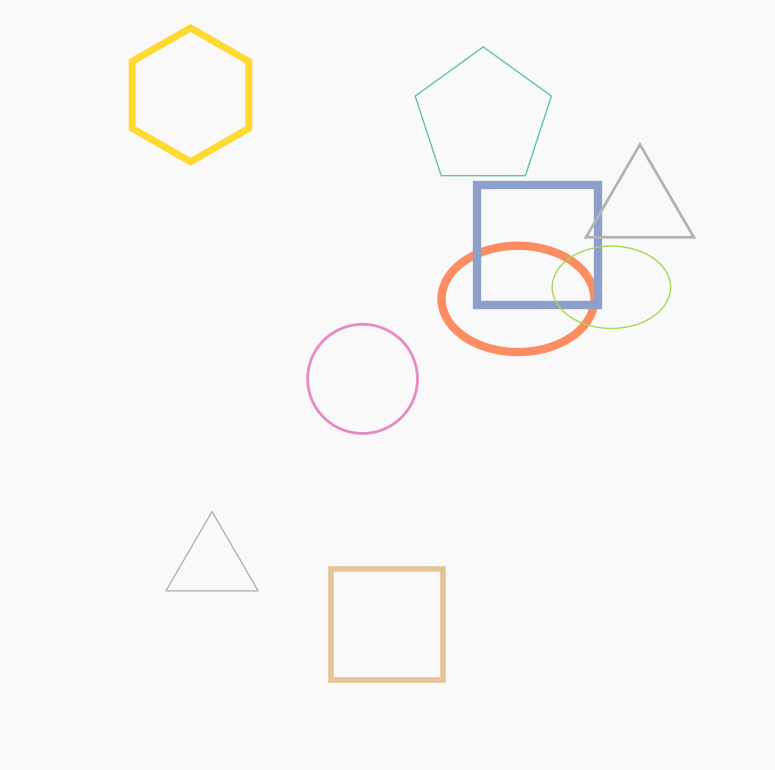[{"shape": "pentagon", "thickness": 0.5, "radius": 0.46, "center": [0.624, 0.847]}, {"shape": "oval", "thickness": 3, "radius": 0.49, "center": [0.668, 0.612]}, {"shape": "square", "thickness": 3, "radius": 0.39, "center": [0.693, 0.682]}, {"shape": "circle", "thickness": 1, "radius": 0.35, "center": [0.468, 0.508]}, {"shape": "oval", "thickness": 0.5, "radius": 0.38, "center": [0.789, 0.627]}, {"shape": "hexagon", "thickness": 2.5, "radius": 0.43, "center": [0.246, 0.877]}, {"shape": "square", "thickness": 2, "radius": 0.36, "center": [0.499, 0.189]}, {"shape": "triangle", "thickness": 1, "radius": 0.4, "center": [0.826, 0.732]}, {"shape": "triangle", "thickness": 0.5, "radius": 0.34, "center": [0.274, 0.267]}]